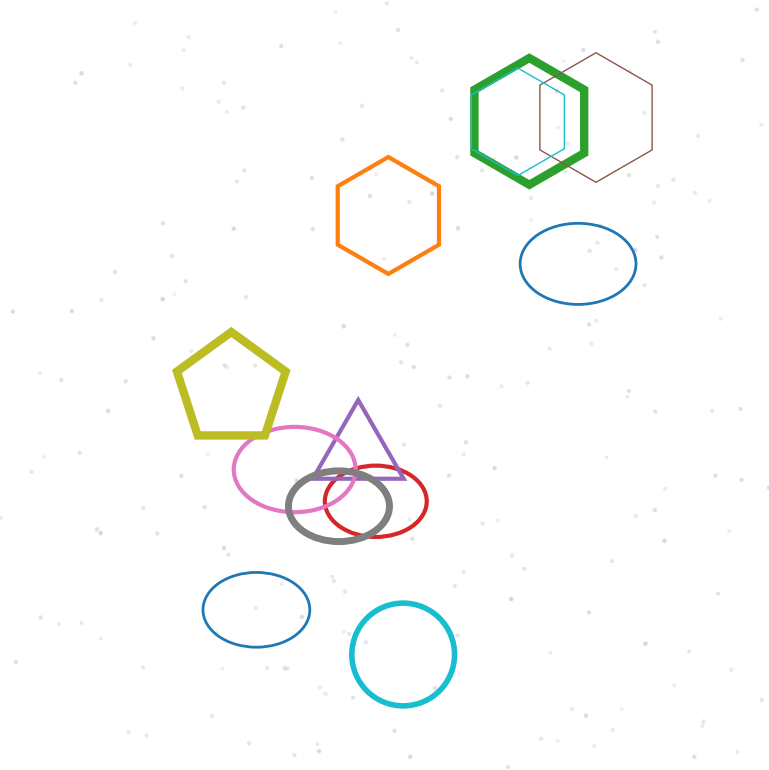[{"shape": "oval", "thickness": 1, "radius": 0.35, "center": [0.333, 0.208]}, {"shape": "oval", "thickness": 1, "radius": 0.38, "center": [0.751, 0.657]}, {"shape": "hexagon", "thickness": 1.5, "radius": 0.38, "center": [0.504, 0.72]}, {"shape": "hexagon", "thickness": 3, "radius": 0.41, "center": [0.687, 0.842]}, {"shape": "oval", "thickness": 1.5, "radius": 0.33, "center": [0.488, 0.349]}, {"shape": "triangle", "thickness": 1.5, "radius": 0.34, "center": [0.465, 0.412]}, {"shape": "hexagon", "thickness": 0.5, "radius": 0.42, "center": [0.774, 0.847]}, {"shape": "oval", "thickness": 1.5, "radius": 0.4, "center": [0.383, 0.39]}, {"shape": "oval", "thickness": 2.5, "radius": 0.33, "center": [0.44, 0.343]}, {"shape": "pentagon", "thickness": 3, "radius": 0.37, "center": [0.3, 0.495]}, {"shape": "circle", "thickness": 2, "radius": 0.33, "center": [0.524, 0.15]}, {"shape": "hexagon", "thickness": 0.5, "radius": 0.35, "center": [0.672, 0.842]}]